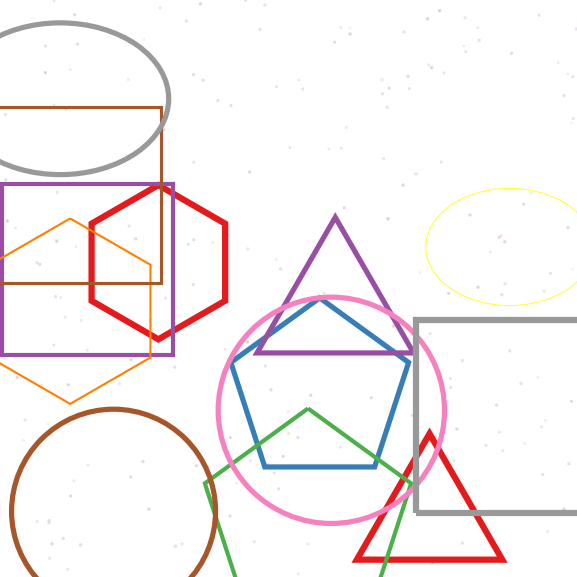[{"shape": "triangle", "thickness": 3, "radius": 0.73, "center": [0.744, 0.103]}, {"shape": "hexagon", "thickness": 3, "radius": 0.67, "center": [0.274, 0.545]}, {"shape": "pentagon", "thickness": 2.5, "radius": 0.81, "center": [0.554, 0.321]}, {"shape": "pentagon", "thickness": 2, "radius": 0.94, "center": [0.533, 0.104]}, {"shape": "triangle", "thickness": 2.5, "radius": 0.78, "center": [0.581, 0.466]}, {"shape": "square", "thickness": 2, "radius": 0.74, "center": [0.151, 0.532]}, {"shape": "hexagon", "thickness": 1, "radius": 0.8, "center": [0.121, 0.46]}, {"shape": "oval", "thickness": 0.5, "radius": 0.72, "center": [0.882, 0.571]}, {"shape": "square", "thickness": 1.5, "radius": 0.76, "center": [0.128, 0.662]}, {"shape": "circle", "thickness": 2.5, "radius": 0.88, "center": [0.197, 0.114]}, {"shape": "circle", "thickness": 2.5, "radius": 0.98, "center": [0.574, 0.289]}, {"shape": "oval", "thickness": 2.5, "radius": 0.94, "center": [0.104, 0.828]}, {"shape": "square", "thickness": 3, "radius": 0.84, "center": [0.889, 0.278]}]